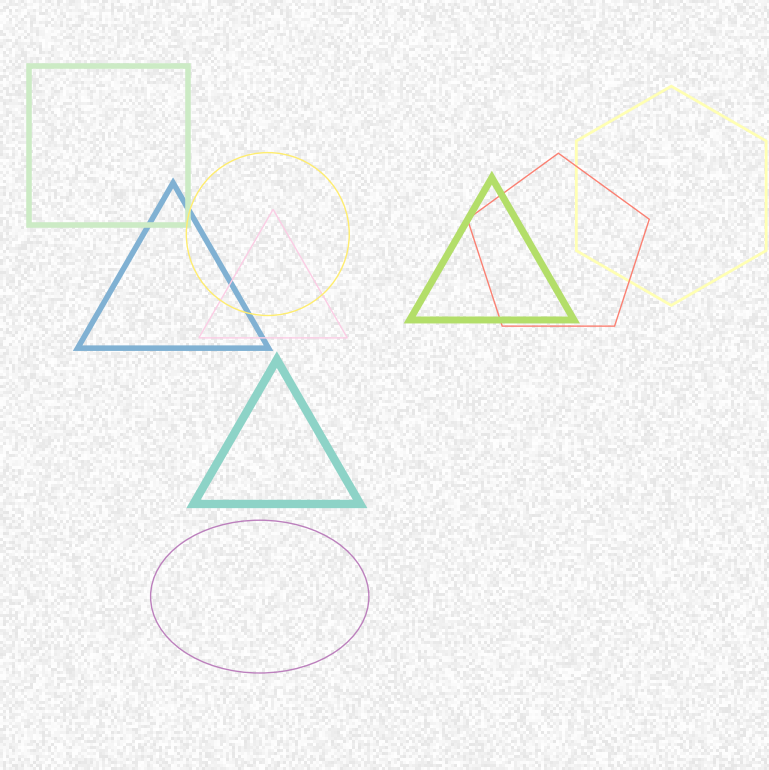[{"shape": "triangle", "thickness": 3, "radius": 0.62, "center": [0.36, 0.408]}, {"shape": "hexagon", "thickness": 1, "radius": 0.71, "center": [0.872, 0.746]}, {"shape": "pentagon", "thickness": 0.5, "radius": 0.62, "center": [0.725, 0.677]}, {"shape": "triangle", "thickness": 2, "radius": 0.72, "center": [0.225, 0.619]}, {"shape": "triangle", "thickness": 2.5, "radius": 0.62, "center": [0.639, 0.646]}, {"shape": "triangle", "thickness": 0.5, "radius": 0.56, "center": [0.355, 0.617]}, {"shape": "oval", "thickness": 0.5, "radius": 0.71, "center": [0.337, 0.225]}, {"shape": "square", "thickness": 2, "radius": 0.52, "center": [0.141, 0.811]}, {"shape": "circle", "thickness": 0.5, "radius": 0.53, "center": [0.348, 0.696]}]